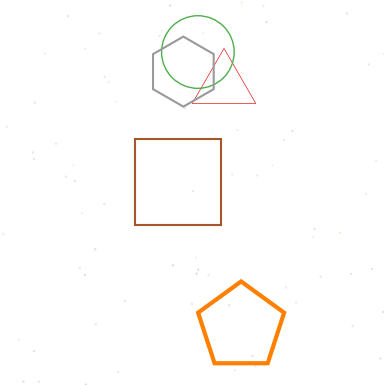[{"shape": "triangle", "thickness": 0.5, "radius": 0.48, "center": [0.582, 0.779]}, {"shape": "circle", "thickness": 1, "radius": 0.47, "center": [0.514, 0.865]}, {"shape": "pentagon", "thickness": 3, "radius": 0.59, "center": [0.626, 0.152]}, {"shape": "square", "thickness": 1.5, "radius": 0.56, "center": [0.461, 0.527]}, {"shape": "hexagon", "thickness": 1.5, "radius": 0.45, "center": [0.476, 0.814]}]